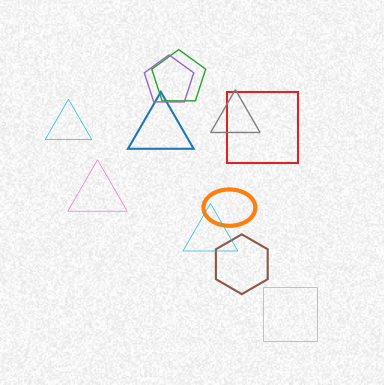[{"shape": "triangle", "thickness": 1.5, "radius": 0.49, "center": [0.418, 0.663]}, {"shape": "oval", "thickness": 3, "radius": 0.34, "center": [0.596, 0.461]}, {"shape": "pentagon", "thickness": 1, "radius": 0.37, "center": [0.464, 0.798]}, {"shape": "square", "thickness": 1.5, "radius": 0.46, "center": [0.682, 0.669]}, {"shape": "pentagon", "thickness": 1, "radius": 0.34, "center": [0.439, 0.79]}, {"shape": "hexagon", "thickness": 1.5, "radius": 0.39, "center": [0.628, 0.314]}, {"shape": "triangle", "thickness": 0.5, "radius": 0.45, "center": [0.253, 0.496]}, {"shape": "triangle", "thickness": 1, "radius": 0.37, "center": [0.611, 0.693]}, {"shape": "square", "thickness": 0.5, "radius": 0.35, "center": [0.754, 0.184]}, {"shape": "triangle", "thickness": 0.5, "radius": 0.35, "center": [0.178, 0.672]}, {"shape": "triangle", "thickness": 0.5, "radius": 0.41, "center": [0.547, 0.389]}]